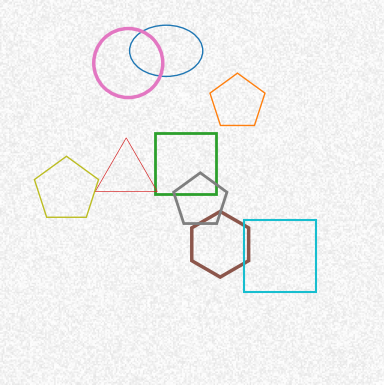[{"shape": "oval", "thickness": 1, "radius": 0.48, "center": [0.432, 0.868]}, {"shape": "pentagon", "thickness": 1, "radius": 0.38, "center": [0.617, 0.735]}, {"shape": "square", "thickness": 2, "radius": 0.4, "center": [0.483, 0.576]}, {"shape": "triangle", "thickness": 0.5, "radius": 0.47, "center": [0.328, 0.549]}, {"shape": "hexagon", "thickness": 2.5, "radius": 0.43, "center": [0.572, 0.366]}, {"shape": "circle", "thickness": 2.5, "radius": 0.45, "center": [0.333, 0.836]}, {"shape": "pentagon", "thickness": 2, "radius": 0.36, "center": [0.52, 0.478]}, {"shape": "pentagon", "thickness": 1, "radius": 0.44, "center": [0.173, 0.507]}, {"shape": "square", "thickness": 1.5, "radius": 0.47, "center": [0.727, 0.336]}]